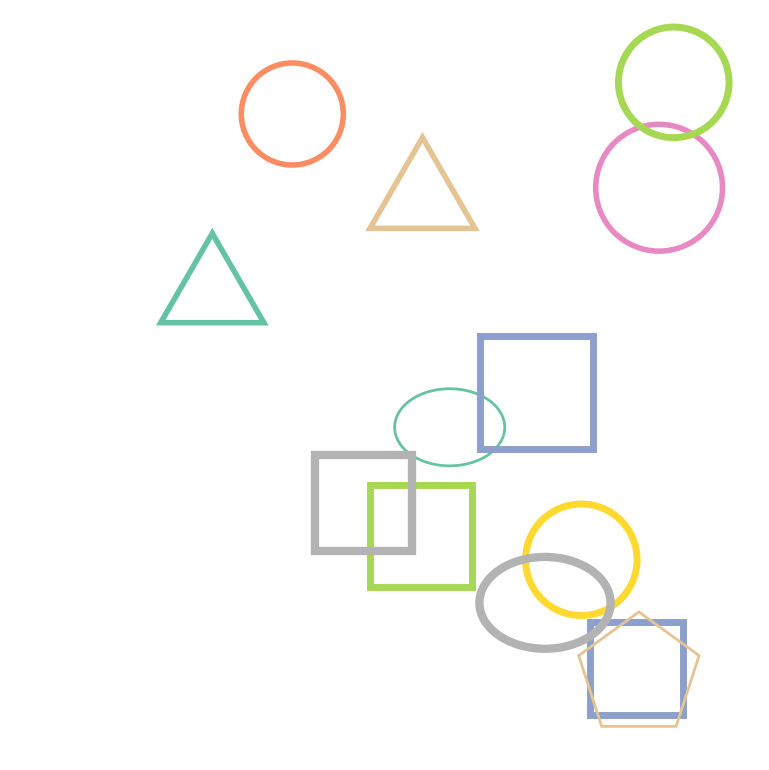[{"shape": "oval", "thickness": 1, "radius": 0.36, "center": [0.584, 0.445]}, {"shape": "triangle", "thickness": 2, "radius": 0.39, "center": [0.276, 0.62]}, {"shape": "circle", "thickness": 2, "radius": 0.33, "center": [0.38, 0.852]}, {"shape": "square", "thickness": 2.5, "radius": 0.37, "center": [0.696, 0.49]}, {"shape": "square", "thickness": 2.5, "radius": 0.3, "center": [0.826, 0.132]}, {"shape": "circle", "thickness": 2, "radius": 0.41, "center": [0.856, 0.756]}, {"shape": "square", "thickness": 2.5, "radius": 0.33, "center": [0.547, 0.303]}, {"shape": "circle", "thickness": 2.5, "radius": 0.36, "center": [0.875, 0.893]}, {"shape": "circle", "thickness": 2.5, "radius": 0.36, "center": [0.755, 0.273]}, {"shape": "triangle", "thickness": 2, "radius": 0.39, "center": [0.549, 0.743]}, {"shape": "pentagon", "thickness": 1, "radius": 0.41, "center": [0.83, 0.123]}, {"shape": "square", "thickness": 3, "radius": 0.31, "center": [0.472, 0.347]}, {"shape": "oval", "thickness": 3, "radius": 0.43, "center": [0.708, 0.217]}]